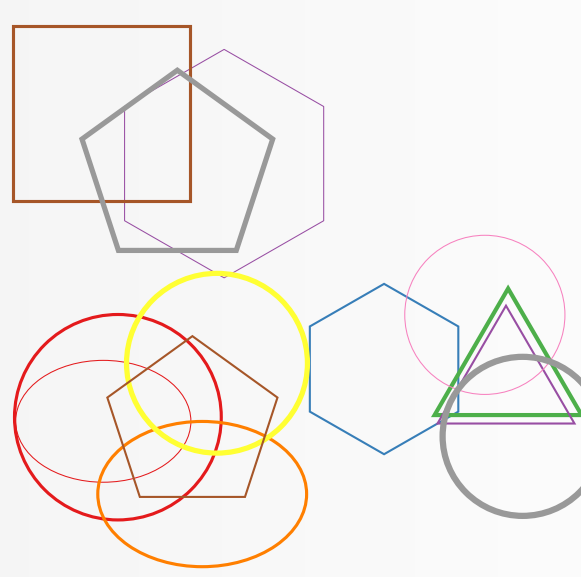[{"shape": "circle", "thickness": 1.5, "radius": 0.89, "center": [0.203, 0.277]}, {"shape": "oval", "thickness": 0.5, "radius": 0.75, "center": [0.178, 0.27]}, {"shape": "hexagon", "thickness": 1, "radius": 0.74, "center": [0.661, 0.36]}, {"shape": "triangle", "thickness": 2, "radius": 0.73, "center": [0.874, 0.353]}, {"shape": "hexagon", "thickness": 0.5, "radius": 0.99, "center": [0.386, 0.716]}, {"shape": "triangle", "thickness": 1, "radius": 0.68, "center": [0.871, 0.334]}, {"shape": "oval", "thickness": 1.5, "radius": 0.9, "center": [0.348, 0.144]}, {"shape": "circle", "thickness": 2.5, "radius": 0.78, "center": [0.373, 0.37]}, {"shape": "square", "thickness": 1.5, "radius": 0.76, "center": [0.175, 0.803]}, {"shape": "pentagon", "thickness": 1, "radius": 0.77, "center": [0.331, 0.263]}, {"shape": "circle", "thickness": 0.5, "radius": 0.69, "center": [0.834, 0.454]}, {"shape": "circle", "thickness": 3, "radius": 0.69, "center": [0.899, 0.244]}, {"shape": "pentagon", "thickness": 2.5, "radius": 0.86, "center": [0.305, 0.705]}]